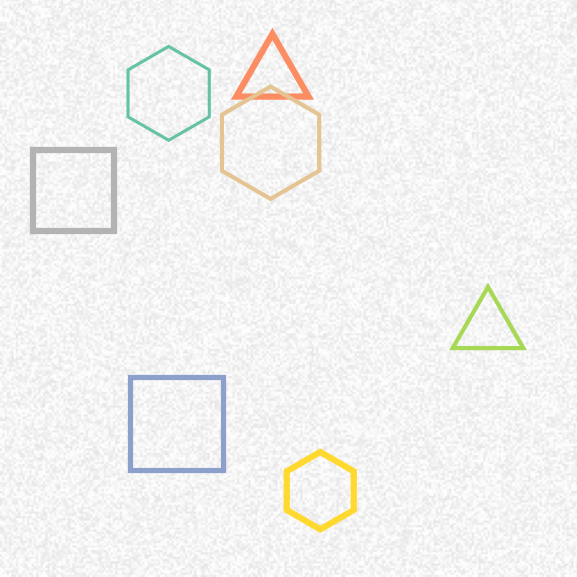[{"shape": "hexagon", "thickness": 1.5, "radius": 0.41, "center": [0.292, 0.837]}, {"shape": "triangle", "thickness": 3, "radius": 0.36, "center": [0.472, 0.868]}, {"shape": "square", "thickness": 2.5, "radius": 0.4, "center": [0.306, 0.265]}, {"shape": "triangle", "thickness": 2, "radius": 0.35, "center": [0.845, 0.432]}, {"shape": "hexagon", "thickness": 3, "radius": 0.33, "center": [0.555, 0.149]}, {"shape": "hexagon", "thickness": 2, "radius": 0.49, "center": [0.469, 0.752]}, {"shape": "square", "thickness": 3, "radius": 0.35, "center": [0.127, 0.67]}]